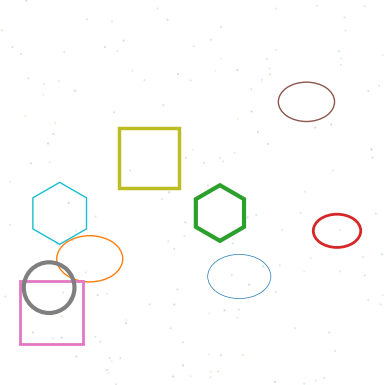[{"shape": "oval", "thickness": 0.5, "radius": 0.41, "center": [0.621, 0.282]}, {"shape": "oval", "thickness": 1, "radius": 0.43, "center": [0.233, 0.328]}, {"shape": "hexagon", "thickness": 3, "radius": 0.36, "center": [0.571, 0.447]}, {"shape": "oval", "thickness": 2, "radius": 0.31, "center": [0.875, 0.4]}, {"shape": "oval", "thickness": 1, "radius": 0.37, "center": [0.796, 0.736]}, {"shape": "square", "thickness": 2, "radius": 0.41, "center": [0.134, 0.188]}, {"shape": "circle", "thickness": 3, "radius": 0.33, "center": [0.128, 0.253]}, {"shape": "square", "thickness": 2.5, "radius": 0.39, "center": [0.388, 0.59]}, {"shape": "hexagon", "thickness": 1, "radius": 0.4, "center": [0.155, 0.446]}]